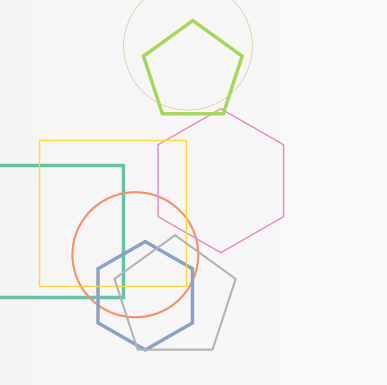[{"shape": "square", "thickness": 2.5, "radius": 0.86, "center": [0.146, 0.4]}, {"shape": "circle", "thickness": 1.5, "radius": 0.81, "center": [0.349, 0.338]}, {"shape": "hexagon", "thickness": 2.5, "radius": 0.7, "center": [0.375, 0.232]}, {"shape": "hexagon", "thickness": 1, "radius": 0.93, "center": [0.57, 0.531]}, {"shape": "pentagon", "thickness": 2.5, "radius": 0.67, "center": [0.498, 0.813]}, {"shape": "square", "thickness": 1, "radius": 0.95, "center": [0.29, 0.447]}, {"shape": "circle", "thickness": 0.5, "radius": 0.83, "center": [0.485, 0.88]}, {"shape": "pentagon", "thickness": 1.5, "radius": 0.82, "center": [0.452, 0.225]}]